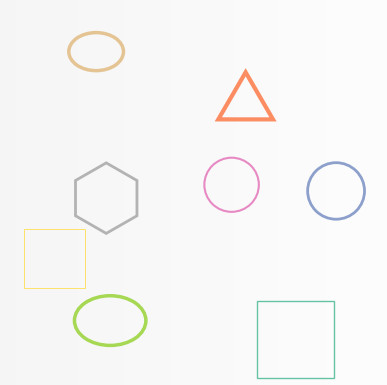[{"shape": "square", "thickness": 1, "radius": 0.5, "center": [0.764, 0.118]}, {"shape": "triangle", "thickness": 3, "radius": 0.41, "center": [0.634, 0.731]}, {"shape": "circle", "thickness": 2, "radius": 0.37, "center": [0.867, 0.504]}, {"shape": "circle", "thickness": 1.5, "radius": 0.35, "center": [0.598, 0.52]}, {"shape": "oval", "thickness": 2.5, "radius": 0.46, "center": [0.284, 0.167]}, {"shape": "square", "thickness": 0.5, "radius": 0.39, "center": [0.14, 0.328]}, {"shape": "oval", "thickness": 2.5, "radius": 0.35, "center": [0.248, 0.866]}, {"shape": "hexagon", "thickness": 2, "radius": 0.46, "center": [0.274, 0.485]}]